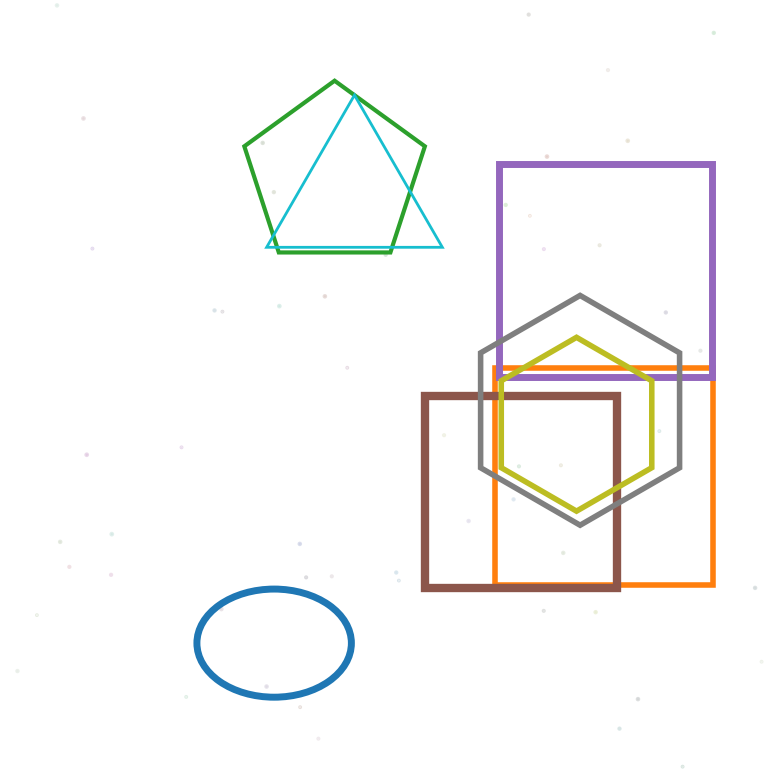[{"shape": "oval", "thickness": 2.5, "radius": 0.5, "center": [0.356, 0.165]}, {"shape": "square", "thickness": 2, "radius": 0.71, "center": [0.784, 0.381]}, {"shape": "pentagon", "thickness": 1.5, "radius": 0.62, "center": [0.435, 0.772]}, {"shape": "square", "thickness": 2.5, "radius": 0.69, "center": [0.787, 0.648]}, {"shape": "square", "thickness": 3, "radius": 0.63, "center": [0.677, 0.361]}, {"shape": "hexagon", "thickness": 2, "radius": 0.75, "center": [0.753, 0.467]}, {"shape": "hexagon", "thickness": 2, "radius": 0.56, "center": [0.749, 0.449]}, {"shape": "triangle", "thickness": 1, "radius": 0.66, "center": [0.46, 0.745]}]